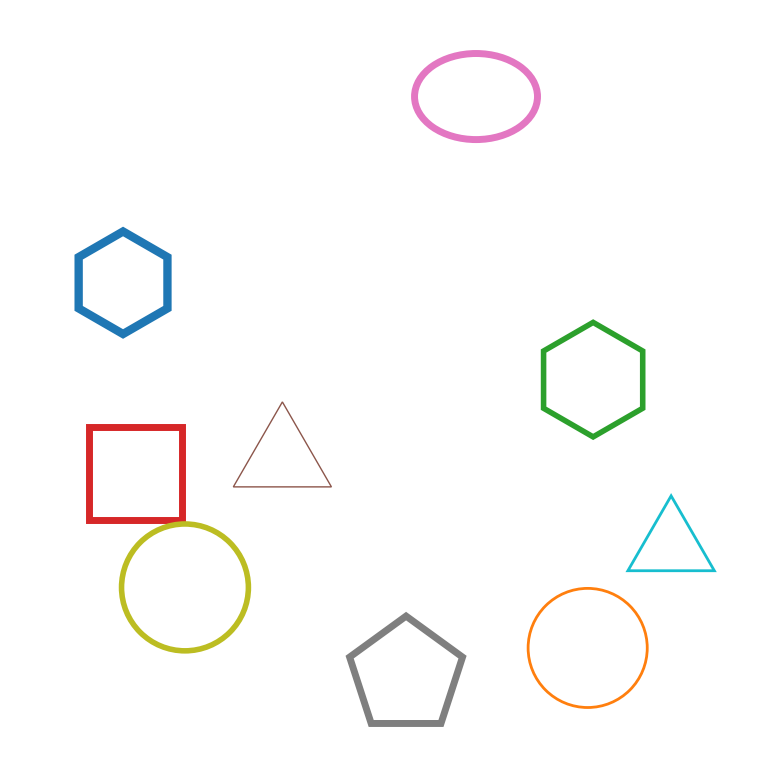[{"shape": "hexagon", "thickness": 3, "radius": 0.33, "center": [0.16, 0.633]}, {"shape": "circle", "thickness": 1, "radius": 0.39, "center": [0.763, 0.159]}, {"shape": "hexagon", "thickness": 2, "radius": 0.37, "center": [0.77, 0.507]}, {"shape": "square", "thickness": 2.5, "radius": 0.3, "center": [0.176, 0.385]}, {"shape": "triangle", "thickness": 0.5, "radius": 0.37, "center": [0.367, 0.404]}, {"shape": "oval", "thickness": 2.5, "radius": 0.4, "center": [0.618, 0.875]}, {"shape": "pentagon", "thickness": 2.5, "radius": 0.39, "center": [0.527, 0.123]}, {"shape": "circle", "thickness": 2, "radius": 0.41, "center": [0.24, 0.237]}, {"shape": "triangle", "thickness": 1, "radius": 0.32, "center": [0.872, 0.291]}]